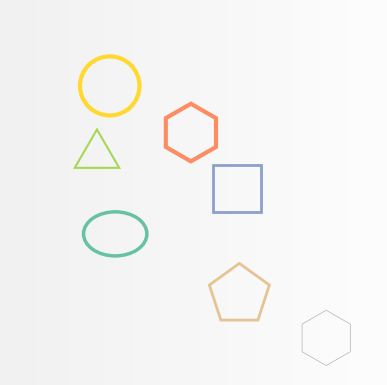[{"shape": "oval", "thickness": 2.5, "radius": 0.41, "center": [0.297, 0.393]}, {"shape": "hexagon", "thickness": 3, "radius": 0.37, "center": [0.493, 0.656]}, {"shape": "square", "thickness": 2, "radius": 0.3, "center": [0.611, 0.51]}, {"shape": "triangle", "thickness": 1.5, "radius": 0.33, "center": [0.25, 0.597]}, {"shape": "circle", "thickness": 3, "radius": 0.38, "center": [0.283, 0.777]}, {"shape": "pentagon", "thickness": 2, "radius": 0.41, "center": [0.618, 0.234]}, {"shape": "hexagon", "thickness": 0.5, "radius": 0.36, "center": [0.842, 0.122]}]